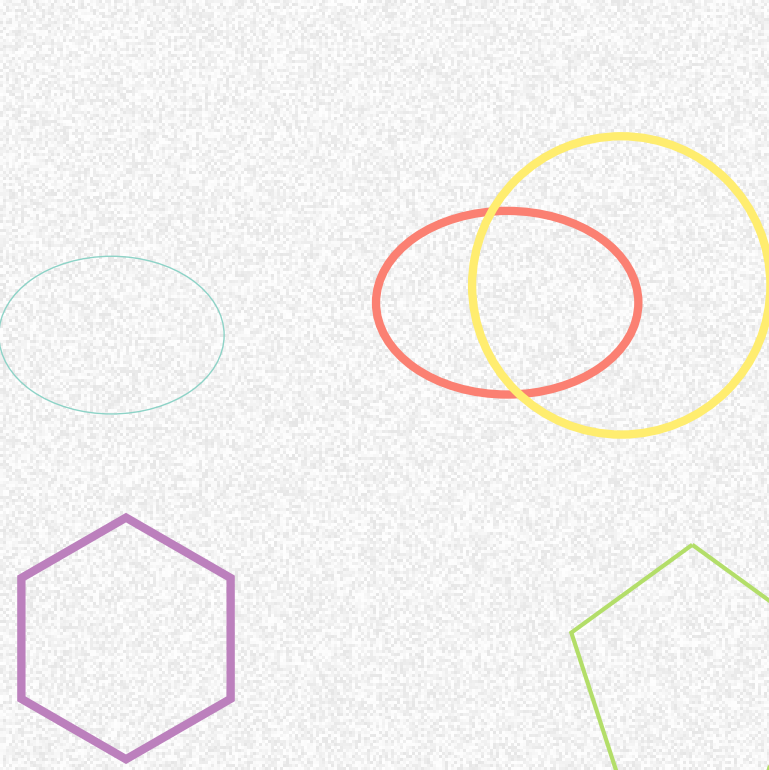[{"shape": "oval", "thickness": 0.5, "radius": 0.73, "center": [0.145, 0.565]}, {"shape": "oval", "thickness": 3, "radius": 0.85, "center": [0.659, 0.607]}, {"shape": "pentagon", "thickness": 1.5, "radius": 0.83, "center": [0.899, 0.127]}, {"shape": "hexagon", "thickness": 3, "radius": 0.78, "center": [0.164, 0.171]}, {"shape": "circle", "thickness": 3, "radius": 0.97, "center": [0.807, 0.629]}]